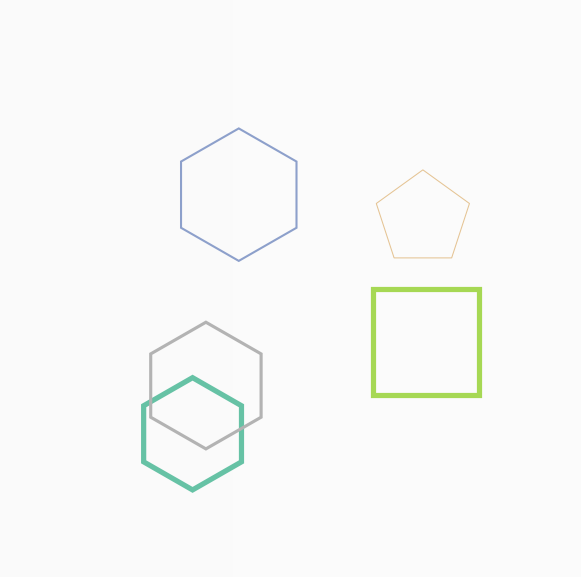[{"shape": "hexagon", "thickness": 2.5, "radius": 0.49, "center": [0.331, 0.248]}, {"shape": "hexagon", "thickness": 1, "radius": 0.57, "center": [0.411, 0.662]}, {"shape": "square", "thickness": 2.5, "radius": 0.45, "center": [0.733, 0.407]}, {"shape": "pentagon", "thickness": 0.5, "radius": 0.42, "center": [0.728, 0.621]}, {"shape": "hexagon", "thickness": 1.5, "radius": 0.55, "center": [0.354, 0.332]}]